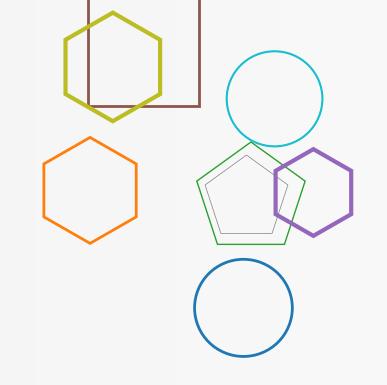[{"shape": "circle", "thickness": 2, "radius": 0.63, "center": [0.628, 0.2]}, {"shape": "hexagon", "thickness": 2, "radius": 0.69, "center": [0.232, 0.505]}, {"shape": "pentagon", "thickness": 1, "radius": 0.73, "center": [0.648, 0.484]}, {"shape": "hexagon", "thickness": 3, "radius": 0.56, "center": [0.809, 0.5]}, {"shape": "square", "thickness": 2, "radius": 0.72, "center": [0.371, 0.868]}, {"shape": "pentagon", "thickness": 0.5, "radius": 0.56, "center": [0.636, 0.485]}, {"shape": "hexagon", "thickness": 3, "radius": 0.7, "center": [0.291, 0.826]}, {"shape": "circle", "thickness": 1.5, "radius": 0.62, "center": [0.709, 0.743]}]